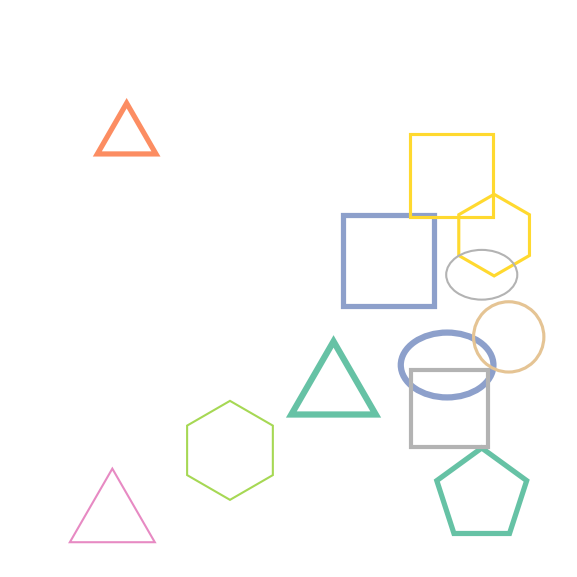[{"shape": "triangle", "thickness": 3, "radius": 0.42, "center": [0.578, 0.324]}, {"shape": "pentagon", "thickness": 2.5, "radius": 0.41, "center": [0.834, 0.142]}, {"shape": "triangle", "thickness": 2.5, "radius": 0.29, "center": [0.219, 0.762]}, {"shape": "square", "thickness": 2.5, "radius": 0.4, "center": [0.673, 0.548]}, {"shape": "oval", "thickness": 3, "radius": 0.4, "center": [0.774, 0.367]}, {"shape": "triangle", "thickness": 1, "radius": 0.42, "center": [0.195, 0.103]}, {"shape": "hexagon", "thickness": 1, "radius": 0.43, "center": [0.398, 0.219]}, {"shape": "square", "thickness": 1.5, "radius": 0.36, "center": [0.782, 0.696]}, {"shape": "hexagon", "thickness": 1.5, "radius": 0.35, "center": [0.856, 0.592]}, {"shape": "circle", "thickness": 1.5, "radius": 0.3, "center": [0.881, 0.416]}, {"shape": "square", "thickness": 2, "radius": 0.33, "center": [0.779, 0.292]}, {"shape": "oval", "thickness": 1, "radius": 0.31, "center": [0.834, 0.523]}]